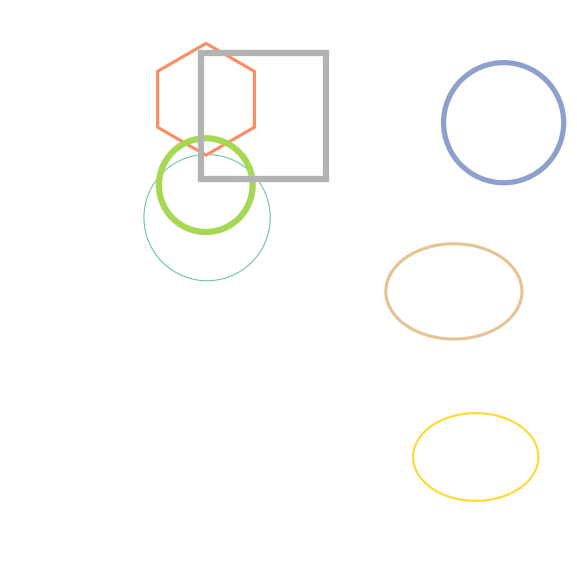[{"shape": "circle", "thickness": 0.5, "radius": 0.55, "center": [0.359, 0.622]}, {"shape": "hexagon", "thickness": 1.5, "radius": 0.48, "center": [0.357, 0.827]}, {"shape": "circle", "thickness": 2.5, "radius": 0.52, "center": [0.872, 0.787]}, {"shape": "circle", "thickness": 3, "radius": 0.41, "center": [0.356, 0.679]}, {"shape": "oval", "thickness": 1, "radius": 0.54, "center": [0.824, 0.208]}, {"shape": "oval", "thickness": 1.5, "radius": 0.59, "center": [0.786, 0.495]}, {"shape": "square", "thickness": 3, "radius": 0.54, "center": [0.456, 0.798]}]